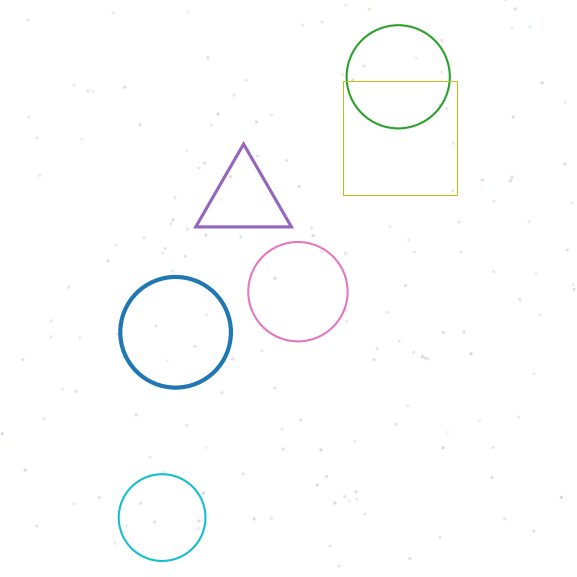[{"shape": "circle", "thickness": 2, "radius": 0.48, "center": [0.304, 0.424]}, {"shape": "circle", "thickness": 1, "radius": 0.45, "center": [0.69, 0.866]}, {"shape": "triangle", "thickness": 1.5, "radius": 0.48, "center": [0.422, 0.654]}, {"shape": "circle", "thickness": 1, "radius": 0.43, "center": [0.516, 0.494]}, {"shape": "square", "thickness": 0.5, "radius": 0.49, "center": [0.692, 0.761]}, {"shape": "circle", "thickness": 1, "radius": 0.38, "center": [0.281, 0.103]}]